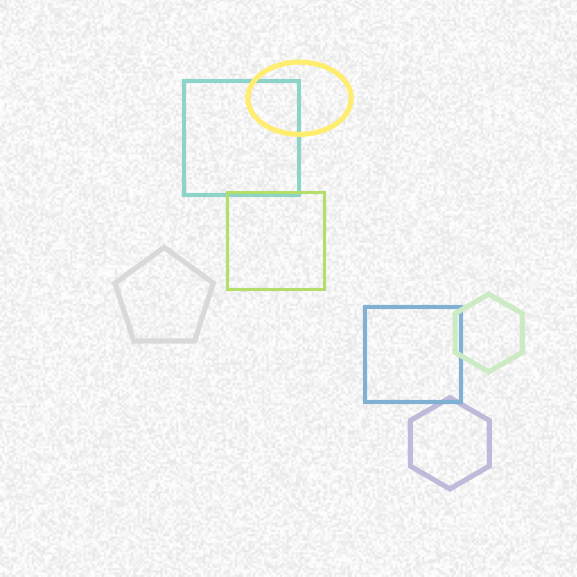[{"shape": "square", "thickness": 2, "radius": 0.5, "center": [0.418, 0.76]}, {"shape": "hexagon", "thickness": 2.5, "radius": 0.39, "center": [0.779, 0.231]}, {"shape": "square", "thickness": 2, "radius": 0.41, "center": [0.716, 0.385]}, {"shape": "square", "thickness": 1.5, "radius": 0.42, "center": [0.477, 0.583]}, {"shape": "pentagon", "thickness": 2.5, "radius": 0.45, "center": [0.284, 0.481]}, {"shape": "hexagon", "thickness": 2.5, "radius": 0.34, "center": [0.846, 0.423]}, {"shape": "oval", "thickness": 2.5, "radius": 0.45, "center": [0.519, 0.829]}]